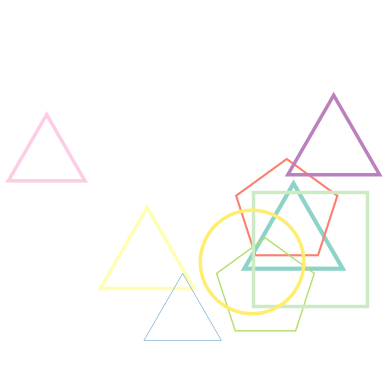[{"shape": "triangle", "thickness": 3, "radius": 0.74, "center": [0.762, 0.376]}, {"shape": "triangle", "thickness": 2.5, "radius": 0.7, "center": [0.382, 0.321]}, {"shape": "pentagon", "thickness": 1.5, "radius": 0.69, "center": [0.745, 0.449]}, {"shape": "triangle", "thickness": 0.5, "radius": 0.58, "center": [0.474, 0.173]}, {"shape": "pentagon", "thickness": 1, "radius": 0.67, "center": [0.689, 0.249]}, {"shape": "triangle", "thickness": 2.5, "radius": 0.57, "center": [0.121, 0.588]}, {"shape": "triangle", "thickness": 2.5, "radius": 0.69, "center": [0.867, 0.615]}, {"shape": "square", "thickness": 2.5, "radius": 0.74, "center": [0.804, 0.353]}, {"shape": "circle", "thickness": 2.5, "radius": 0.67, "center": [0.655, 0.32]}]